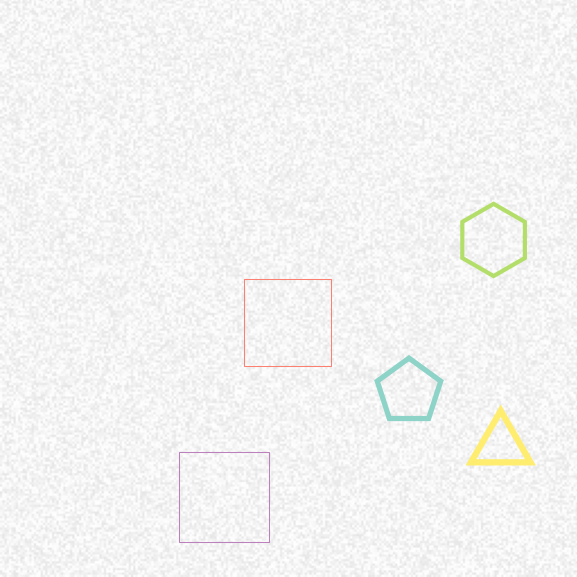[{"shape": "pentagon", "thickness": 2.5, "radius": 0.29, "center": [0.708, 0.321]}, {"shape": "square", "thickness": 0.5, "radius": 0.38, "center": [0.498, 0.44]}, {"shape": "hexagon", "thickness": 2, "radius": 0.31, "center": [0.855, 0.584]}, {"shape": "square", "thickness": 0.5, "radius": 0.39, "center": [0.388, 0.139]}, {"shape": "triangle", "thickness": 3, "radius": 0.3, "center": [0.867, 0.228]}]